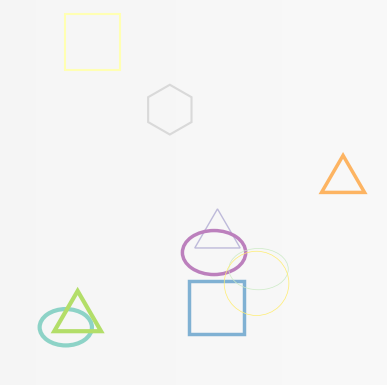[{"shape": "oval", "thickness": 3, "radius": 0.34, "center": [0.17, 0.15]}, {"shape": "square", "thickness": 1.5, "radius": 0.36, "center": [0.239, 0.891]}, {"shape": "triangle", "thickness": 1, "radius": 0.34, "center": [0.561, 0.39]}, {"shape": "square", "thickness": 2.5, "radius": 0.35, "center": [0.559, 0.201]}, {"shape": "triangle", "thickness": 2.5, "radius": 0.32, "center": [0.885, 0.532]}, {"shape": "triangle", "thickness": 3, "radius": 0.35, "center": [0.2, 0.175]}, {"shape": "hexagon", "thickness": 1.5, "radius": 0.32, "center": [0.438, 0.715]}, {"shape": "oval", "thickness": 2.5, "radius": 0.41, "center": [0.552, 0.344]}, {"shape": "oval", "thickness": 0.5, "radius": 0.38, "center": [0.667, 0.301]}, {"shape": "circle", "thickness": 0.5, "radius": 0.42, "center": [0.662, 0.264]}]